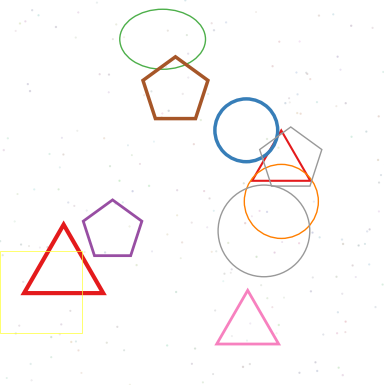[{"shape": "triangle", "thickness": 3, "radius": 0.59, "center": [0.165, 0.298]}, {"shape": "triangle", "thickness": 1.5, "radius": 0.44, "center": [0.73, 0.574]}, {"shape": "circle", "thickness": 2.5, "radius": 0.41, "center": [0.64, 0.662]}, {"shape": "oval", "thickness": 1, "radius": 0.56, "center": [0.422, 0.898]}, {"shape": "pentagon", "thickness": 2, "radius": 0.4, "center": [0.292, 0.401]}, {"shape": "circle", "thickness": 1, "radius": 0.48, "center": [0.731, 0.477]}, {"shape": "square", "thickness": 0.5, "radius": 0.53, "center": [0.107, 0.242]}, {"shape": "pentagon", "thickness": 2.5, "radius": 0.44, "center": [0.456, 0.764]}, {"shape": "triangle", "thickness": 2, "radius": 0.46, "center": [0.643, 0.153]}, {"shape": "pentagon", "thickness": 1, "radius": 0.42, "center": [0.755, 0.585]}, {"shape": "circle", "thickness": 1, "radius": 0.6, "center": [0.686, 0.4]}]